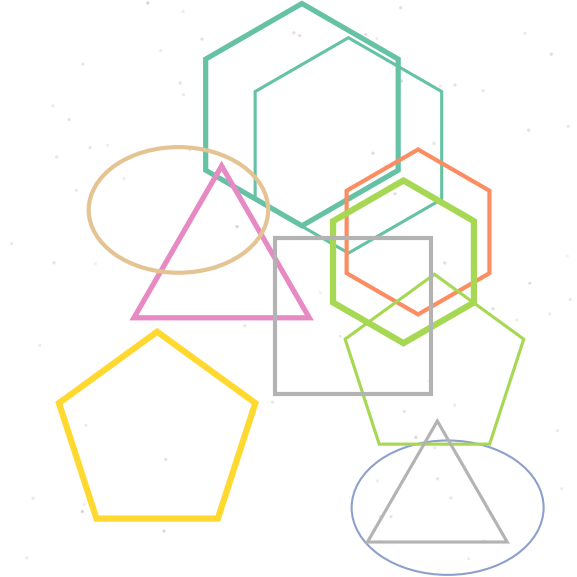[{"shape": "hexagon", "thickness": 2.5, "radius": 0.96, "center": [0.523, 0.801]}, {"shape": "hexagon", "thickness": 1.5, "radius": 0.93, "center": [0.603, 0.747]}, {"shape": "hexagon", "thickness": 2, "radius": 0.71, "center": [0.724, 0.597]}, {"shape": "oval", "thickness": 1, "radius": 0.83, "center": [0.775, 0.12]}, {"shape": "triangle", "thickness": 2.5, "radius": 0.88, "center": [0.384, 0.537]}, {"shape": "hexagon", "thickness": 3, "radius": 0.7, "center": [0.699, 0.546]}, {"shape": "pentagon", "thickness": 1.5, "radius": 0.81, "center": [0.752, 0.362]}, {"shape": "pentagon", "thickness": 3, "radius": 0.89, "center": [0.272, 0.246]}, {"shape": "oval", "thickness": 2, "radius": 0.78, "center": [0.309, 0.636]}, {"shape": "triangle", "thickness": 1.5, "radius": 0.7, "center": [0.757, 0.13]}, {"shape": "square", "thickness": 2, "radius": 0.68, "center": [0.611, 0.452]}]